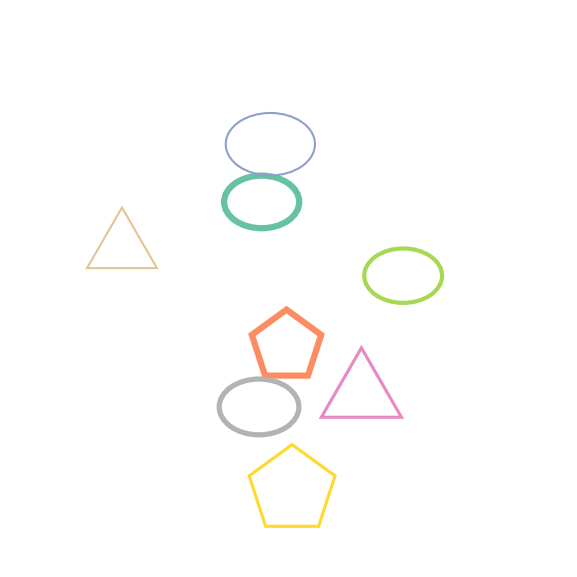[{"shape": "oval", "thickness": 3, "radius": 0.33, "center": [0.453, 0.649]}, {"shape": "pentagon", "thickness": 3, "radius": 0.32, "center": [0.496, 0.4]}, {"shape": "oval", "thickness": 1, "radius": 0.39, "center": [0.468, 0.749]}, {"shape": "triangle", "thickness": 1.5, "radius": 0.4, "center": [0.626, 0.317]}, {"shape": "oval", "thickness": 2, "radius": 0.34, "center": [0.698, 0.522]}, {"shape": "pentagon", "thickness": 1.5, "radius": 0.39, "center": [0.506, 0.151]}, {"shape": "triangle", "thickness": 1, "radius": 0.35, "center": [0.211, 0.57]}, {"shape": "oval", "thickness": 2.5, "radius": 0.35, "center": [0.449, 0.294]}]